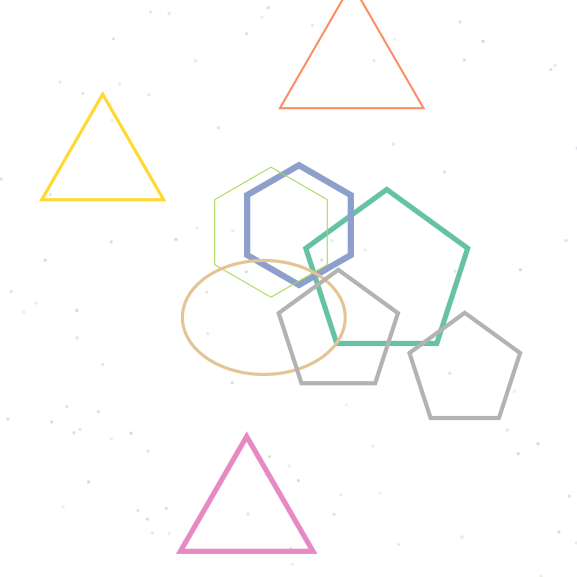[{"shape": "pentagon", "thickness": 2.5, "radius": 0.74, "center": [0.67, 0.524]}, {"shape": "triangle", "thickness": 1, "radius": 0.72, "center": [0.609, 0.884]}, {"shape": "hexagon", "thickness": 3, "radius": 0.52, "center": [0.518, 0.609]}, {"shape": "triangle", "thickness": 2.5, "radius": 0.66, "center": [0.427, 0.111]}, {"shape": "hexagon", "thickness": 0.5, "radius": 0.56, "center": [0.469, 0.597]}, {"shape": "triangle", "thickness": 1.5, "radius": 0.61, "center": [0.178, 0.714]}, {"shape": "oval", "thickness": 1.5, "radius": 0.71, "center": [0.457, 0.449]}, {"shape": "pentagon", "thickness": 2, "radius": 0.5, "center": [0.805, 0.357]}, {"shape": "pentagon", "thickness": 2, "radius": 0.54, "center": [0.586, 0.423]}]